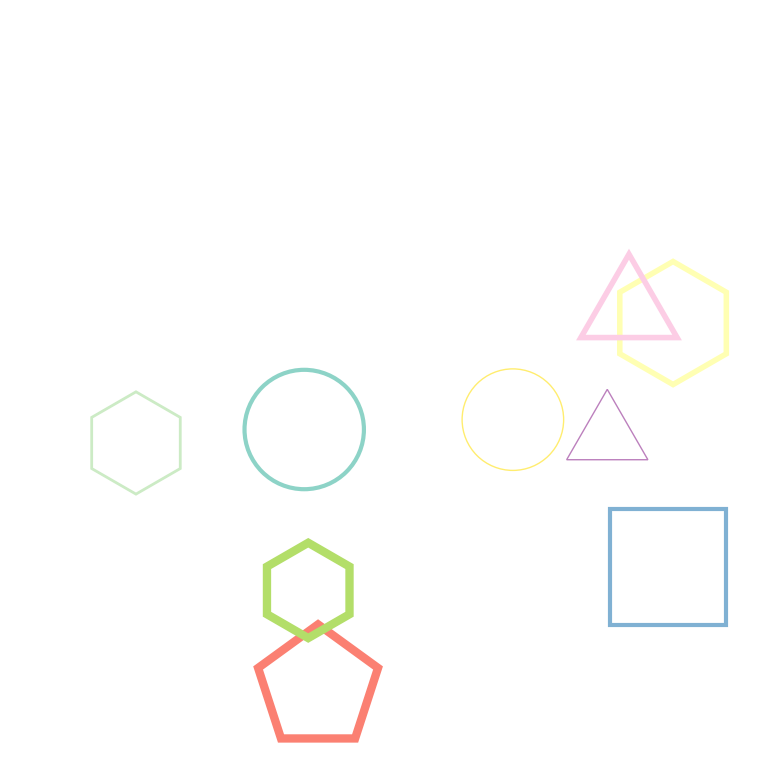[{"shape": "circle", "thickness": 1.5, "radius": 0.39, "center": [0.395, 0.442]}, {"shape": "hexagon", "thickness": 2, "radius": 0.4, "center": [0.874, 0.58]}, {"shape": "pentagon", "thickness": 3, "radius": 0.41, "center": [0.413, 0.107]}, {"shape": "square", "thickness": 1.5, "radius": 0.38, "center": [0.867, 0.263]}, {"shape": "hexagon", "thickness": 3, "radius": 0.31, "center": [0.4, 0.233]}, {"shape": "triangle", "thickness": 2, "radius": 0.36, "center": [0.817, 0.598]}, {"shape": "triangle", "thickness": 0.5, "radius": 0.3, "center": [0.789, 0.433]}, {"shape": "hexagon", "thickness": 1, "radius": 0.33, "center": [0.177, 0.425]}, {"shape": "circle", "thickness": 0.5, "radius": 0.33, "center": [0.666, 0.455]}]